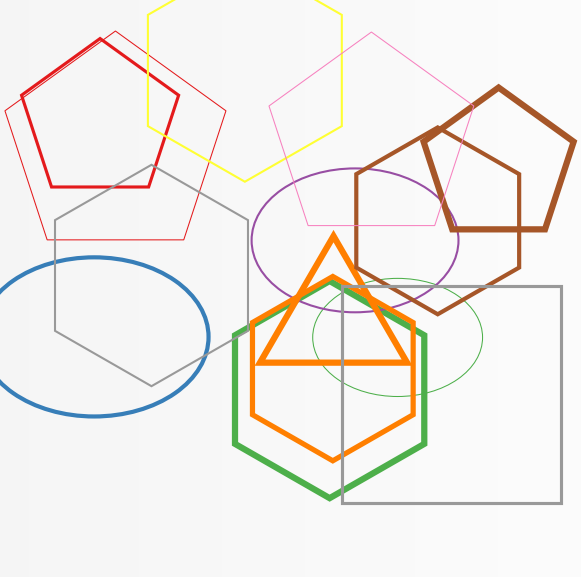[{"shape": "pentagon", "thickness": 0.5, "radius": 1.0, "center": [0.199, 0.746]}, {"shape": "pentagon", "thickness": 1.5, "radius": 0.71, "center": [0.172, 0.79]}, {"shape": "oval", "thickness": 2, "radius": 0.98, "center": [0.162, 0.416]}, {"shape": "oval", "thickness": 0.5, "radius": 0.73, "center": [0.684, 0.415]}, {"shape": "hexagon", "thickness": 3, "radius": 0.94, "center": [0.567, 0.325]}, {"shape": "oval", "thickness": 1, "radius": 0.89, "center": [0.611, 0.583]}, {"shape": "hexagon", "thickness": 2.5, "radius": 0.8, "center": [0.573, 0.361]}, {"shape": "triangle", "thickness": 3, "radius": 0.73, "center": [0.574, 0.444]}, {"shape": "hexagon", "thickness": 1, "radius": 0.96, "center": [0.421, 0.877]}, {"shape": "hexagon", "thickness": 2, "radius": 0.81, "center": [0.753, 0.617]}, {"shape": "pentagon", "thickness": 3, "radius": 0.68, "center": [0.858, 0.712]}, {"shape": "pentagon", "thickness": 0.5, "radius": 0.93, "center": [0.639, 0.758]}, {"shape": "hexagon", "thickness": 1, "radius": 0.96, "center": [0.261, 0.522]}, {"shape": "square", "thickness": 1.5, "radius": 0.94, "center": [0.777, 0.316]}]